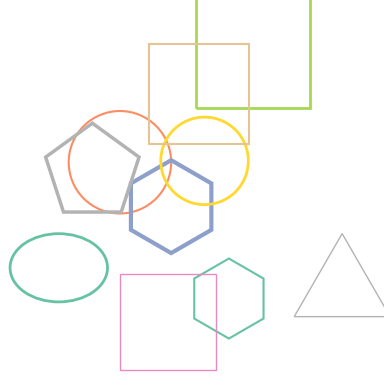[{"shape": "oval", "thickness": 2, "radius": 0.63, "center": [0.153, 0.304]}, {"shape": "hexagon", "thickness": 1.5, "radius": 0.52, "center": [0.595, 0.225]}, {"shape": "circle", "thickness": 1.5, "radius": 0.67, "center": [0.312, 0.579]}, {"shape": "hexagon", "thickness": 3, "radius": 0.6, "center": [0.445, 0.463]}, {"shape": "square", "thickness": 1, "radius": 0.62, "center": [0.436, 0.164]}, {"shape": "square", "thickness": 2, "radius": 0.74, "center": [0.657, 0.866]}, {"shape": "circle", "thickness": 2, "radius": 0.57, "center": [0.531, 0.582]}, {"shape": "square", "thickness": 1.5, "radius": 0.65, "center": [0.516, 0.755]}, {"shape": "triangle", "thickness": 1, "radius": 0.72, "center": [0.889, 0.249]}, {"shape": "pentagon", "thickness": 2.5, "radius": 0.64, "center": [0.24, 0.552]}]